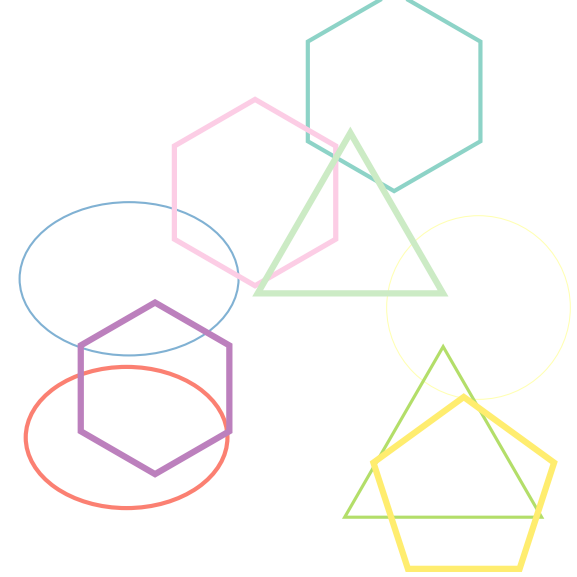[{"shape": "hexagon", "thickness": 2, "radius": 0.86, "center": [0.682, 0.841]}, {"shape": "circle", "thickness": 0.5, "radius": 0.8, "center": [0.829, 0.467]}, {"shape": "oval", "thickness": 2, "radius": 0.87, "center": [0.219, 0.242]}, {"shape": "oval", "thickness": 1, "radius": 0.95, "center": [0.224, 0.516]}, {"shape": "triangle", "thickness": 1.5, "radius": 0.98, "center": [0.767, 0.202]}, {"shape": "hexagon", "thickness": 2.5, "radius": 0.81, "center": [0.442, 0.666]}, {"shape": "hexagon", "thickness": 3, "radius": 0.74, "center": [0.268, 0.327]}, {"shape": "triangle", "thickness": 3, "radius": 0.93, "center": [0.607, 0.584]}, {"shape": "pentagon", "thickness": 3, "radius": 0.82, "center": [0.803, 0.147]}]